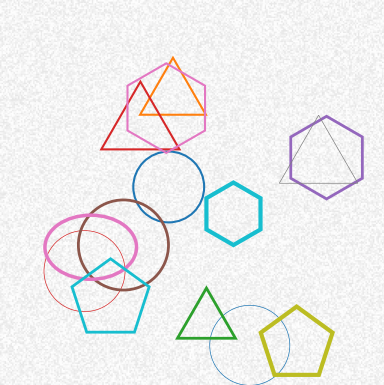[{"shape": "circle", "thickness": 0.5, "radius": 0.52, "center": [0.649, 0.103]}, {"shape": "circle", "thickness": 1.5, "radius": 0.46, "center": [0.438, 0.514]}, {"shape": "triangle", "thickness": 1.5, "radius": 0.49, "center": [0.449, 0.751]}, {"shape": "triangle", "thickness": 2, "radius": 0.43, "center": [0.536, 0.165]}, {"shape": "circle", "thickness": 0.5, "radius": 0.53, "center": [0.22, 0.296]}, {"shape": "triangle", "thickness": 1.5, "radius": 0.59, "center": [0.365, 0.671]}, {"shape": "hexagon", "thickness": 2, "radius": 0.54, "center": [0.848, 0.591]}, {"shape": "circle", "thickness": 2, "radius": 0.59, "center": [0.321, 0.364]}, {"shape": "hexagon", "thickness": 1.5, "radius": 0.58, "center": [0.432, 0.719]}, {"shape": "oval", "thickness": 2.5, "radius": 0.59, "center": [0.236, 0.358]}, {"shape": "triangle", "thickness": 0.5, "radius": 0.59, "center": [0.827, 0.583]}, {"shape": "pentagon", "thickness": 3, "radius": 0.49, "center": [0.771, 0.106]}, {"shape": "hexagon", "thickness": 3, "radius": 0.41, "center": [0.606, 0.445]}, {"shape": "pentagon", "thickness": 2, "radius": 0.53, "center": [0.287, 0.222]}]